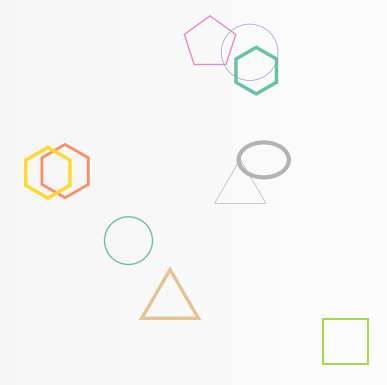[{"shape": "circle", "thickness": 1, "radius": 0.31, "center": [0.332, 0.375]}, {"shape": "hexagon", "thickness": 2.5, "radius": 0.3, "center": [0.661, 0.817]}, {"shape": "hexagon", "thickness": 2, "radius": 0.35, "center": [0.168, 0.556]}, {"shape": "circle", "thickness": 0.5, "radius": 0.37, "center": [0.644, 0.864]}, {"shape": "pentagon", "thickness": 1, "radius": 0.35, "center": [0.542, 0.889]}, {"shape": "square", "thickness": 1.5, "radius": 0.29, "center": [0.891, 0.114]}, {"shape": "hexagon", "thickness": 2.5, "radius": 0.33, "center": [0.123, 0.551]}, {"shape": "triangle", "thickness": 2.5, "radius": 0.42, "center": [0.439, 0.215]}, {"shape": "triangle", "thickness": 0.5, "radius": 0.38, "center": [0.62, 0.51]}, {"shape": "oval", "thickness": 3, "radius": 0.32, "center": [0.681, 0.585]}]